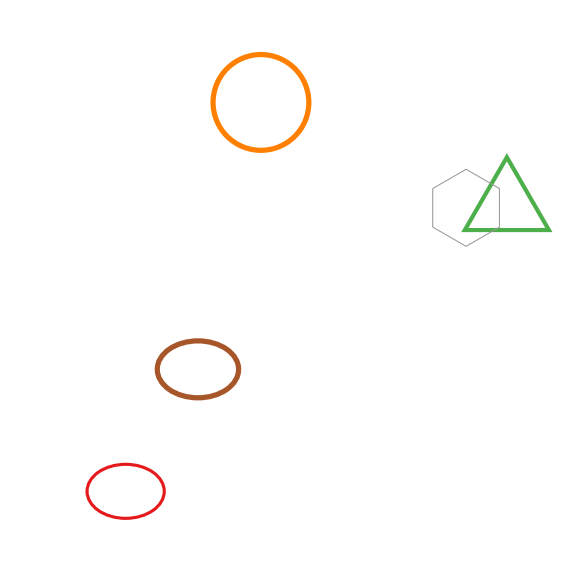[{"shape": "oval", "thickness": 1.5, "radius": 0.33, "center": [0.218, 0.148]}, {"shape": "triangle", "thickness": 2, "radius": 0.42, "center": [0.878, 0.643]}, {"shape": "circle", "thickness": 2.5, "radius": 0.41, "center": [0.452, 0.822]}, {"shape": "oval", "thickness": 2.5, "radius": 0.35, "center": [0.343, 0.36]}, {"shape": "hexagon", "thickness": 0.5, "radius": 0.33, "center": [0.807, 0.639]}]